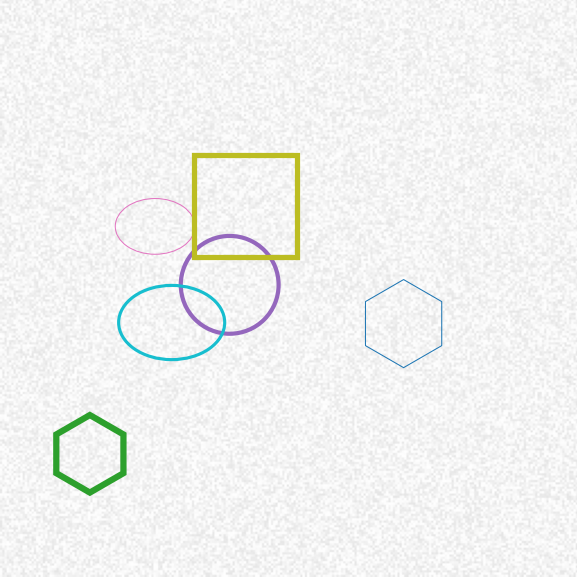[{"shape": "hexagon", "thickness": 0.5, "radius": 0.38, "center": [0.699, 0.439]}, {"shape": "hexagon", "thickness": 3, "radius": 0.34, "center": [0.156, 0.213]}, {"shape": "circle", "thickness": 2, "radius": 0.42, "center": [0.398, 0.506]}, {"shape": "oval", "thickness": 0.5, "radius": 0.34, "center": [0.269, 0.607]}, {"shape": "square", "thickness": 2.5, "radius": 0.44, "center": [0.425, 0.642]}, {"shape": "oval", "thickness": 1.5, "radius": 0.46, "center": [0.297, 0.441]}]